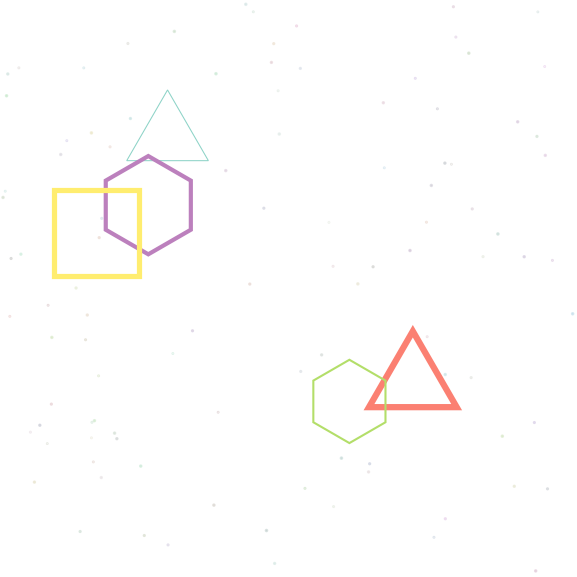[{"shape": "triangle", "thickness": 0.5, "radius": 0.41, "center": [0.29, 0.762]}, {"shape": "triangle", "thickness": 3, "radius": 0.44, "center": [0.715, 0.338]}, {"shape": "hexagon", "thickness": 1, "radius": 0.36, "center": [0.605, 0.304]}, {"shape": "hexagon", "thickness": 2, "radius": 0.43, "center": [0.257, 0.644]}, {"shape": "square", "thickness": 2.5, "radius": 0.37, "center": [0.167, 0.596]}]